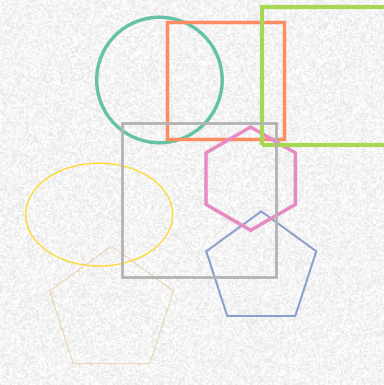[{"shape": "circle", "thickness": 2.5, "radius": 0.82, "center": [0.414, 0.792]}, {"shape": "square", "thickness": 2.5, "radius": 0.76, "center": [0.586, 0.79]}, {"shape": "pentagon", "thickness": 1.5, "radius": 0.75, "center": [0.679, 0.301]}, {"shape": "hexagon", "thickness": 2.5, "radius": 0.67, "center": [0.651, 0.536]}, {"shape": "square", "thickness": 3, "radius": 0.9, "center": [0.86, 0.803]}, {"shape": "oval", "thickness": 1, "radius": 0.95, "center": [0.257, 0.443]}, {"shape": "pentagon", "thickness": 0.5, "radius": 0.85, "center": [0.29, 0.192]}, {"shape": "square", "thickness": 2, "radius": 1.0, "center": [0.516, 0.48]}]